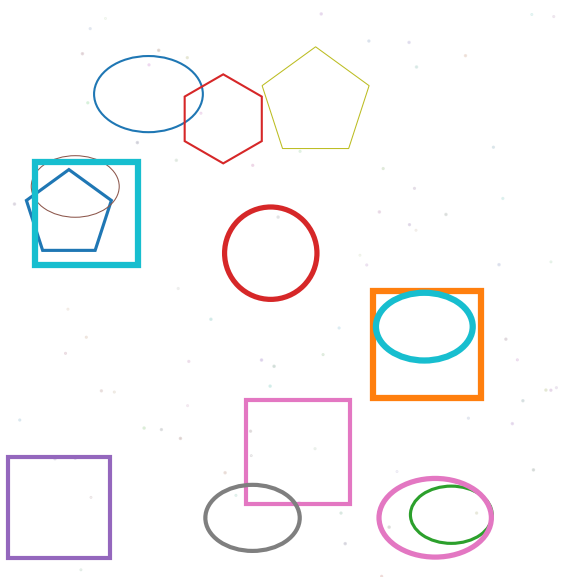[{"shape": "pentagon", "thickness": 1.5, "radius": 0.39, "center": [0.119, 0.628]}, {"shape": "oval", "thickness": 1, "radius": 0.47, "center": [0.257, 0.836]}, {"shape": "square", "thickness": 3, "radius": 0.46, "center": [0.739, 0.402]}, {"shape": "oval", "thickness": 1.5, "radius": 0.35, "center": [0.781, 0.108]}, {"shape": "hexagon", "thickness": 1, "radius": 0.39, "center": [0.387, 0.793]}, {"shape": "circle", "thickness": 2.5, "radius": 0.4, "center": [0.469, 0.561]}, {"shape": "square", "thickness": 2, "radius": 0.44, "center": [0.102, 0.12]}, {"shape": "oval", "thickness": 0.5, "radius": 0.38, "center": [0.13, 0.676]}, {"shape": "square", "thickness": 2, "radius": 0.45, "center": [0.515, 0.216]}, {"shape": "oval", "thickness": 2.5, "radius": 0.49, "center": [0.754, 0.103]}, {"shape": "oval", "thickness": 2, "radius": 0.41, "center": [0.437, 0.102]}, {"shape": "pentagon", "thickness": 0.5, "radius": 0.49, "center": [0.547, 0.821]}, {"shape": "oval", "thickness": 3, "radius": 0.42, "center": [0.735, 0.434]}, {"shape": "square", "thickness": 3, "radius": 0.45, "center": [0.15, 0.629]}]